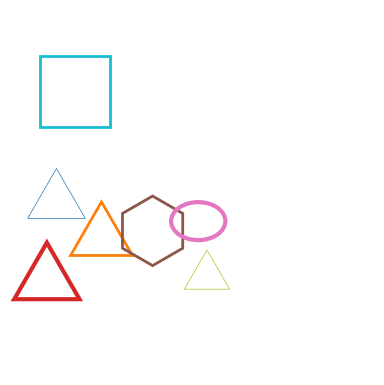[{"shape": "triangle", "thickness": 0.5, "radius": 0.43, "center": [0.147, 0.476]}, {"shape": "triangle", "thickness": 2, "radius": 0.46, "center": [0.264, 0.383]}, {"shape": "triangle", "thickness": 3, "radius": 0.49, "center": [0.122, 0.272]}, {"shape": "hexagon", "thickness": 2, "radius": 0.45, "center": [0.396, 0.4]}, {"shape": "oval", "thickness": 3, "radius": 0.35, "center": [0.515, 0.426]}, {"shape": "triangle", "thickness": 0.5, "radius": 0.34, "center": [0.538, 0.283]}, {"shape": "square", "thickness": 2, "radius": 0.46, "center": [0.195, 0.762]}]